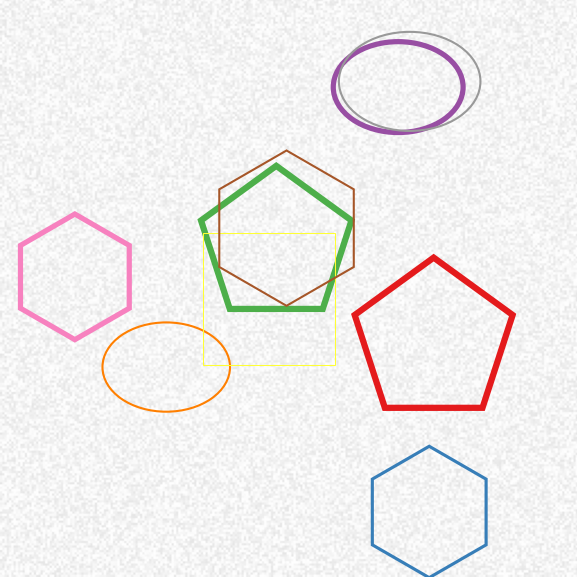[{"shape": "pentagon", "thickness": 3, "radius": 0.72, "center": [0.751, 0.409]}, {"shape": "hexagon", "thickness": 1.5, "radius": 0.57, "center": [0.743, 0.113]}, {"shape": "pentagon", "thickness": 3, "radius": 0.68, "center": [0.478, 0.575]}, {"shape": "oval", "thickness": 2.5, "radius": 0.56, "center": [0.689, 0.848]}, {"shape": "oval", "thickness": 1, "radius": 0.55, "center": [0.288, 0.364]}, {"shape": "square", "thickness": 0.5, "radius": 0.57, "center": [0.465, 0.481]}, {"shape": "hexagon", "thickness": 1, "radius": 0.67, "center": [0.496, 0.604]}, {"shape": "hexagon", "thickness": 2.5, "radius": 0.54, "center": [0.13, 0.52]}, {"shape": "oval", "thickness": 1, "radius": 0.61, "center": [0.709, 0.858]}]